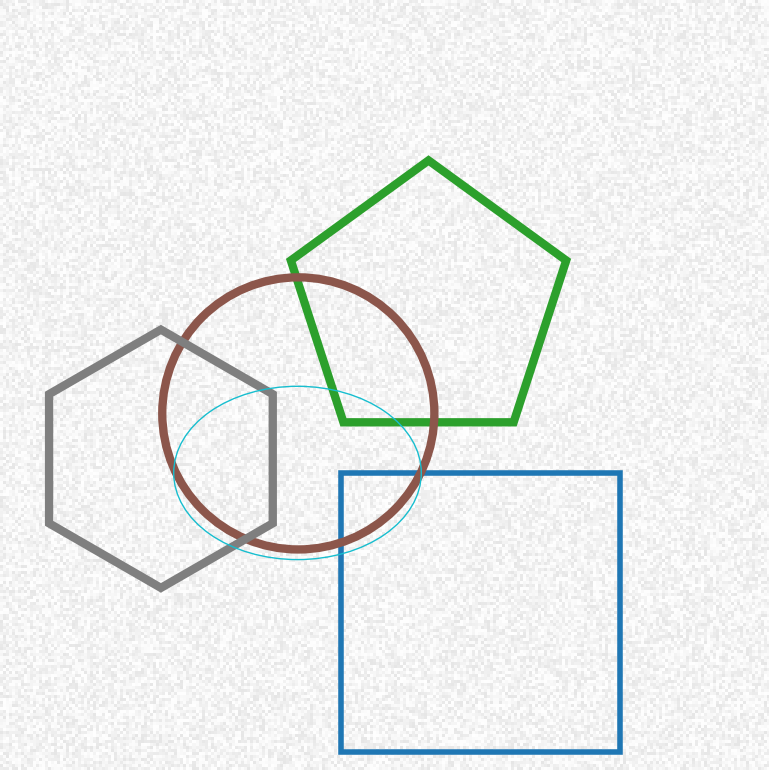[{"shape": "square", "thickness": 2, "radius": 0.91, "center": [0.624, 0.205]}, {"shape": "pentagon", "thickness": 3, "radius": 0.94, "center": [0.557, 0.604]}, {"shape": "circle", "thickness": 3, "radius": 0.88, "center": [0.387, 0.463]}, {"shape": "hexagon", "thickness": 3, "radius": 0.84, "center": [0.209, 0.404]}, {"shape": "oval", "thickness": 0.5, "radius": 0.8, "center": [0.386, 0.386]}]